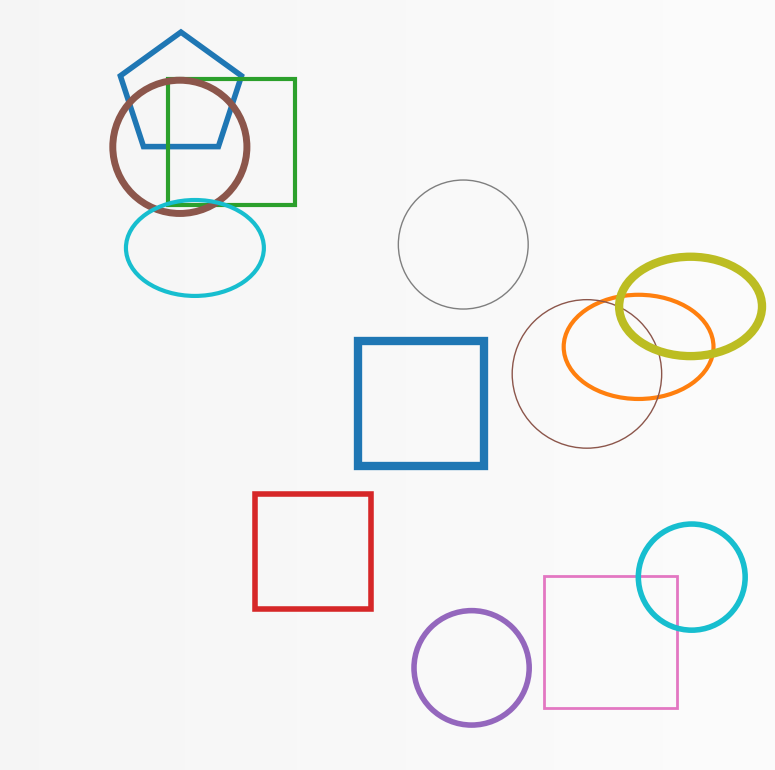[{"shape": "pentagon", "thickness": 2, "radius": 0.41, "center": [0.233, 0.876]}, {"shape": "square", "thickness": 3, "radius": 0.41, "center": [0.543, 0.476]}, {"shape": "oval", "thickness": 1.5, "radius": 0.48, "center": [0.824, 0.55]}, {"shape": "square", "thickness": 1.5, "radius": 0.41, "center": [0.298, 0.816]}, {"shape": "square", "thickness": 2, "radius": 0.37, "center": [0.404, 0.284]}, {"shape": "circle", "thickness": 2, "radius": 0.37, "center": [0.609, 0.133]}, {"shape": "circle", "thickness": 2.5, "radius": 0.43, "center": [0.232, 0.809]}, {"shape": "circle", "thickness": 0.5, "radius": 0.48, "center": [0.757, 0.514]}, {"shape": "square", "thickness": 1, "radius": 0.43, "center": [0.788, 0.166]}, {"shape": "circle", "thickness": 0.5, "radius": 0.42, "center": [0.598, 0.682]}, {"shape": "oval", "thickness": 3, "radius": 0.46, "center": [0.891, 0.602]}, {"shape": "oval", "thickness": 1.5, "radius": 0.44, "center": [0.251, 0.678]}, {"shape": "circle", "thickness": 2, "radius": 0.34, "center": [0.893, 0.251]}]